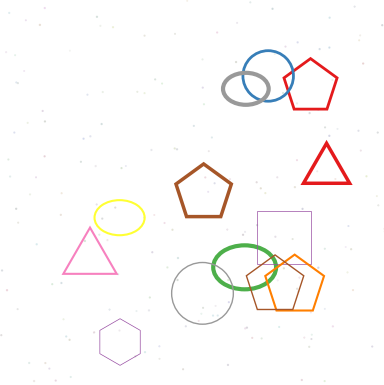[{"shape": "pentagon", "thickness": 2, "radius": 0.36, "center": [0.807, 0.775]}, {"shape": "triangle", "thickness": 2.5, "radius": 0.35, "center": [0.848, 0.559]}, {"shape": "circle", "thickness": 2, "radius": 0.33, "center": [0.697, 0.803]}, {"shape": "oval", "thickness": 3, "radius": 0.41, "center": [0.635, 0.306]}, {"shape": "hexagon", "thickness": 0.5, "radius": 0.3, "center": [0.312, 0.112]}, {"shape": "square", "thickness": 0.5, "radius": 0.35, "center": [0.738, 0.383]}, {"shape": "pentagon", "thickness": 1.5, "radius": 0.4, "center": [0.765, 0.258]}, {"shape": "oval", "thickness": 1.5, "radius": 0.33, "center": [0.311, 0.435]}, {"shape": "pentagon", "thickness": 2.5, "radius": 0.38, "center": [0.529, 0.499]}, {"shape": "pentagon", "thickness": 1, "radius": 0.39, "center": [0.714, 0.26]}, {"shape": "triangle", "thickness": 1.5, "radius": 0.4, "center": [0.234, 0.329]}, {"shape": "oval", "thickness": 3, "radius": 0.3, "center": [0.639, 0.769]}, {"shape": "circle", "thickness": 1, "radius": 0.4, "center": [0.526, 0.238]}]